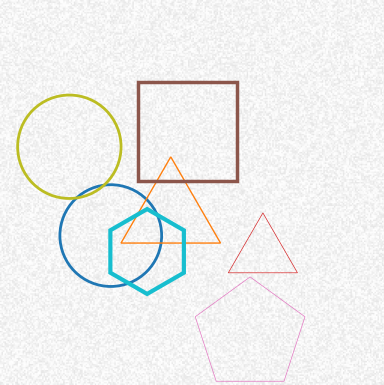[{"shape": "circle", "thickness": 2, "radius": 0.66, "center": [0.288, 0.388]}, {"shape": "triangle", "thickness": 1, "radius": 0.75, "center": [0.444, 0.443]}, {"shape": "triangle", "thickness": 0.5, "radius": 0.52, "center": [0.683, 0.343]}, {"shape": "square", "thickness": 2.5, "radius": 0.65, "center": [0.487, 0.659]}, {"shape": "pentagon", "thickness": 0.5, "radius": 0.75, "center": [0.65, 0.131]}, {"shape": "circle", "thickness": 2, "radius": 0.67, "center": [0.18, 0.619]}, {"shape": "hexagon", "thickness": 3, "radius": 0.55, "center": [0.382, 0.347]}]